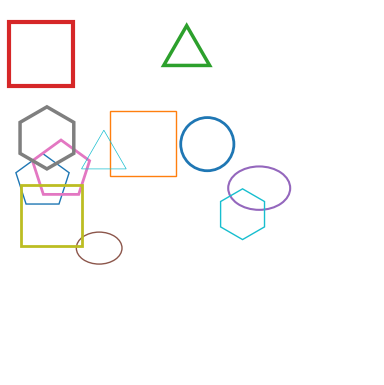[{"shape": "circle", "thickness": 2, "radius": 0.35, "center": [0.538, 0.626]}, {"shape": "pentagon", "thickness": 1, "radius": 0.36, "center": [0.11, 0.529]}, {"shape": "square", "thickness": 1, "radius": 0.43, "center": [0.372, 0.627]}, {"shape": "triangle", "thickness": 2.5, "radius": 0.34, "center": [0.485, 0.864]}, {"shape": "square", "thickness": 3, "radius": 0.42, "center": [0.106, 0.861]}, {"shape": "oval", "thickness": 1.5, "radius": 0.4, "center": [0.673, 0.511]}, {"shape": "oval", "thickness": 1, "radius": 0.3, "center": [0.258, 0.356]}, {"shape": "pentagon", "thickness": 2, "radius": 0.39, "center": [0.159, 0.558]}, {"shape": "hexagon", "thickness": 2.5, "radius": 0.4, "center": [0.122, 0.642]}, {"shape": "square", "thickness": 2, "radius": 0.4, "center": [0.135, 0.441]}, {"shape": "triangle", "thickness": 0.5, "radius": 0.34, "center": [0.27, 0.595]}, {"shape": "hexagon", "thickness": 1, "radius": 0.33, "center": [0.63, 0.444]}]